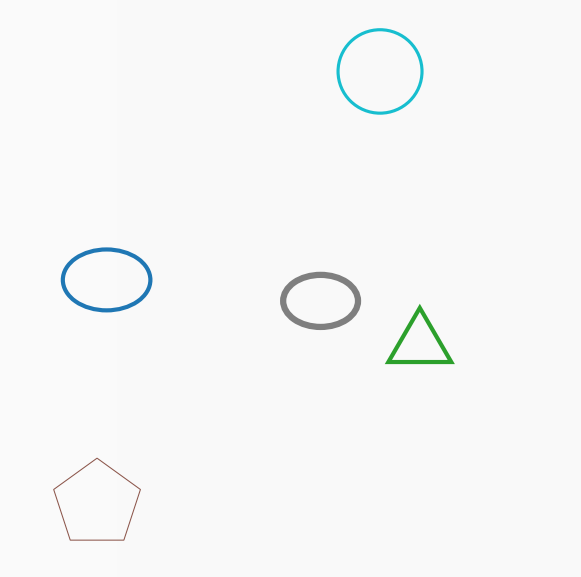[{"shape": "oval", "thickness": 2, "radius": 0.38, "center": [0.183, 0.514]}, {"shape": "triangle", "thickness": 2, "radius": 0.31, "center": [0.722, 0.403]}, {"shape": "pentagon", "thickness": 0.5, "radius": 0.39, "center": [0.167, 0.127]}, {"shape": "oval", "thickness": 3, "radius": 0.32, "center": [0.552, 0.478]}, {"shape": "circle", "thickness": 1.5, "radius": 0.36, "center": [0.654, 0.875]}]